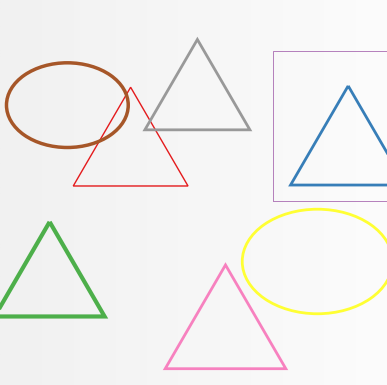[{"shape": "triangle", "thickness": 1, "radius": 0.85, "center": [0.337, 0.602]}, {"shape": "triangle", "thickness": 2, "radius": 0.86, "center": [0.899, 0.605]}, {"shape": "triangle", "thickness": 3, "radius": 0.82, "center": [0.128, 0.26]}, {"shape": "square", "thickness": 0.5, "radius": 0.98, "center": [0.899, 0.673]}, {"shape": "oval", "thickness": 2, "radius": 0.97, "center": [0.819, 0.321]}, {"shape": "oval", "thickness": 2.5, "radius": 0.79, "center": [0.174, 0.727]}, {"shape": "triangle", "thickness": 2, "radius": 0.9, "center": [0.582, 0.132]}, {"shape": "triangle", "thickness": 2, "radius": 0.78, "center": [0.509, 0.741]}]